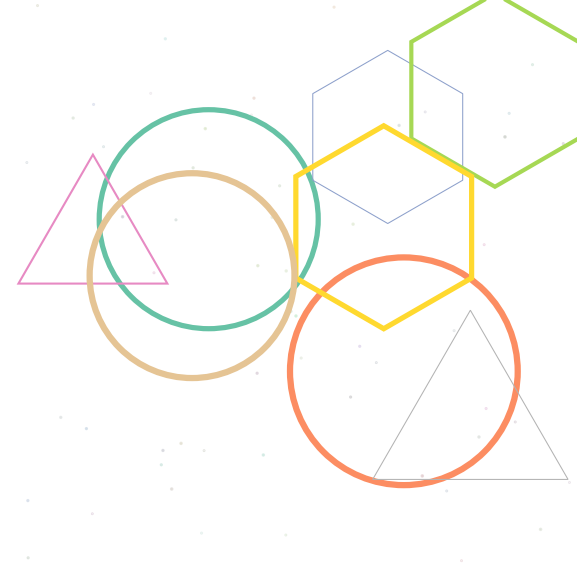[{"shape": "circle", "thickness": 2.5, "radius": 0.95, "center": [0.361, 0.62]}, {"shape": "circle", "thickness": 3, "radius": 0.99, "center": [0.699, 0.356]}, {"shape": "hexagon", "thickness": 0.5, "radius": 0.75, "center": [0.671, 0.762]}, {"shape": "triangle", "thickness": 1, "radius": 0.74, "center": [0.161, 0.583]}, {"shape": "hexagon", "thickness": 2, "radius": 0.84, "center": [0.857, 0.843]}, {"shape": "hexagon", "thickness": 2.5, "radius": 0.88, "center": [0.664, 0.606]}, {"shape": "circle", "thickness": 3, "radius": 0.89, "center": [0.333, 0.522]}, {"shape": "triangle", "thickness": 0.5, "radius": 0.98, "center": [0.814, 0.267]}]